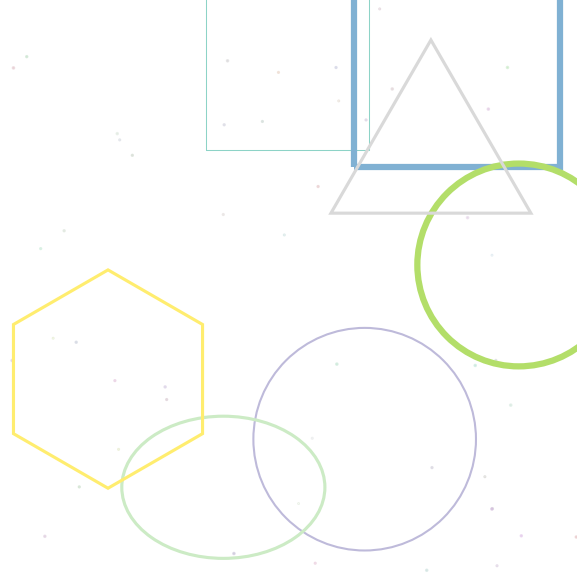[{"shape": "square", "thickness": 0.5, "radius": 0.71, "center": [0.498, 0.88]}, {"shape": "circle", "thickness": 1, "radius": 0.96, "center": [0.631, 0.239]}, {"shape": "square", "thickness": 3, "radius": 0.89, "center": [0.792, 0.887]}, {"shape": "circle", "thickness": 3, "radius": 0.88, "center": [0.898, 0.54]}, {"shape": "triangle", "thickness": 1.5, "radius": 1.0, "center": [0.746, 0.73]}, {"shape": "oval", "thickness": 1.5, "radius": 0.88, "center": [0.387, 0.155]}, {"shape": "hexagon", "thickness": 1.5, "radius": 0.95, "center": [0.187, 0.343]}]